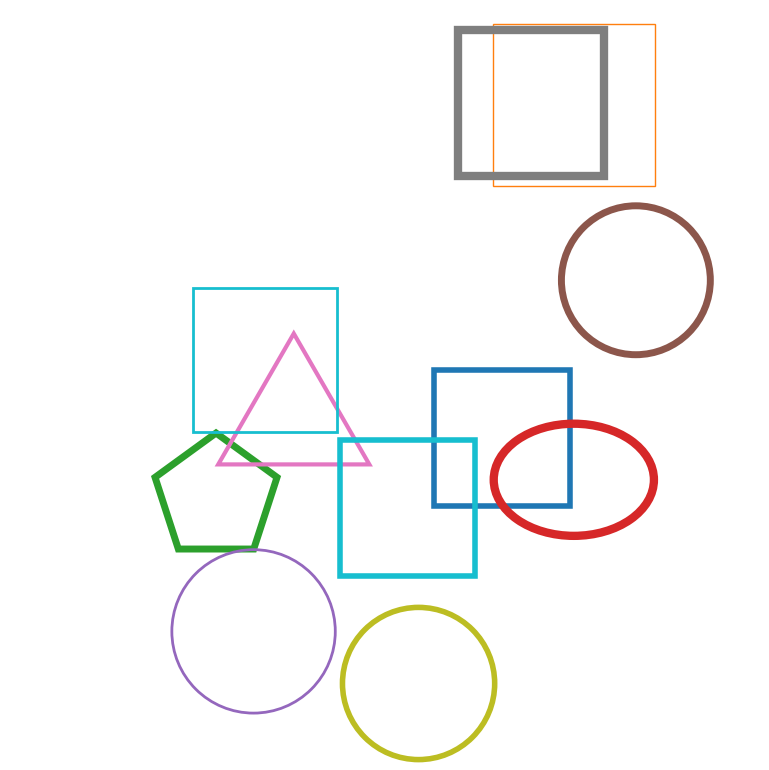[{"shape": "square", "thickness": 2, "radius": 0.44, "center": [0.652, 0.431]}, {"shape": "square", "thickness": 0.5, "radius": 0.53, "center": [0.746, 0.863]}, {"shape": "pentagon", "thickness": 2.5, "radius": 0.42, "center": [0.281, 0.354]}, {"shape": "oval", "thickness": 3, "radius": 0.52, "center": [0.745, 0.377]}, {"shape": "circle", "thickness": 1, "radius": 0.53, "center": [0.329, 0.18]}, {"shape": "circle", "thickness": 2.5, "radius": 0.48, "center": [0.826, 0.636]}, {"shape": "triangle", "thickness": 1.5, "radius": 0.57, "center": [0.382, 0.454]}, {"shape": "square", "thickness": 3, "radius": 0.47, "center": [0.689, 0.867]}, {"shape": "circle", "thickness": 2, "radius": 0.49, "center": [0.544, 0.112]}, {"shape": "square", "thickness": 1, "radius": 0.47, "center": [0.345, 0.533]}, {"shape": "square", "thickness": 2, "radius": 0.44, "center": [0.529, 0.34]}]